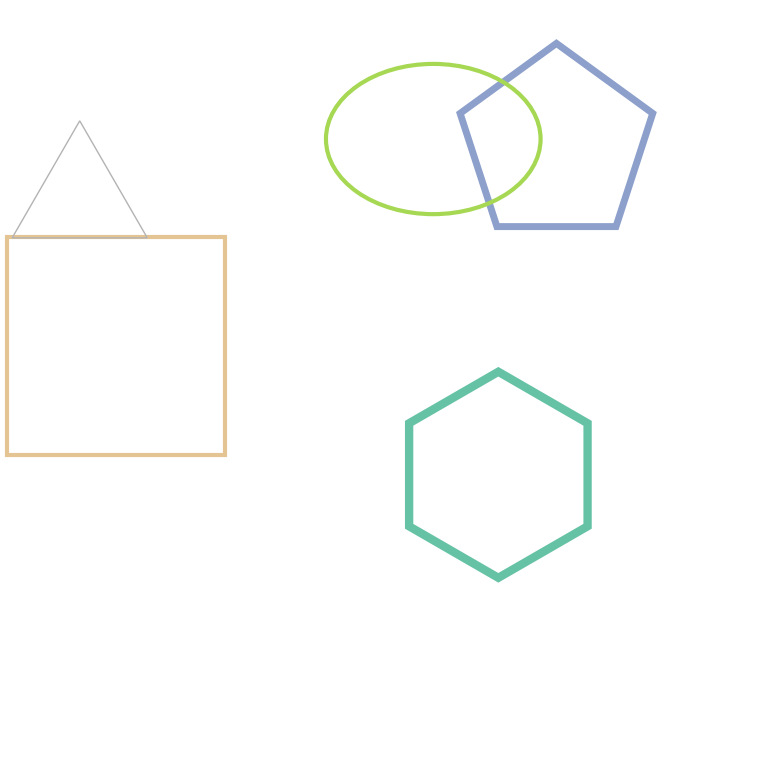[{"shape": "hexagon", "thickness": 3, "radius": 0.67, "center": [0.647, 0.383]}, {"shape": "pentagon", "thickness": 2.5, "radius": 0.66, "center": [0.723, 0.812]}, {"shape": "oval", "thickness": 1.5, "radius": 0.7, "center": [0.563, 0.819]}, {"shape": "square", "thickness": 1.5, "radius": 0.71, "center": [0.15, 0.551]}, {"shape": "triangle", "thickness": 0.5, "radius": 0.51, "center": [0.104, 0.742]}]